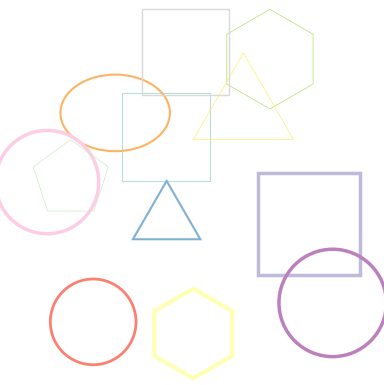[{"shape": "square", "thickness": 0.5, "radius": 0.58, "center": [0.431, 0.644]}, {"shape": "hexagon", "thickness": 3, "radius": 0.58, "center": [0.502, 0.134]}, {"shape": "square", "thickness": 2.5, "radius": 0.66, "center": [0.802, 0.418]}, {"shape": "circle", "thickness": 2, "radius": 0.56, "center": [0.242, 0.164]}, {"shape": "triangle", "thickness": 1.5, "radius": 0.51, "center": [0.433, 0.429]}, {"shape": "oval", "thickness": 1.5, "radius": 0.71, "center": [0.299, 0.707]}, {"shape": "hexagon", "thickness": 0.5, "radius": 0.65, "center": [0.701, 0.846]}, {"shape": "circle", "thickness": 2.5, "radius": 0.67, "center": [0.122, 0.527]}, {"shape": "square", "thickness": 1, "radius": 0.56, "center": [0.481, 0.865]}, {"shape": "circle", "thickness": 2.5, "radius": 0.7, "center": [0.864, 0.213]}, {"shape": "pentagon", "thickness": 0.5, "radius": 0.51, "center": [0.184, 0.535]}, {"shape": "triangle", "thickness": 0.5, "radius": 0.75, "center": [0.632, 0.713]}]